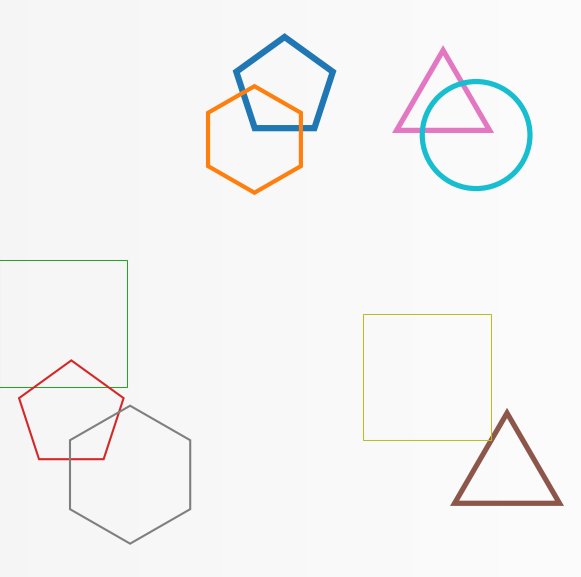[{"shape": "pentagon", "thickness": 3, "radius": 0.44, "center": [0.49, 0.848]}, {"shape": "hexagon", "thickness": 2, "radius": 0.46, "center": [0.438, 0.758]}, {"shape": "square", "thickness": 0.5, "radius": 0.55, "center": [0.108, 0.439]}, {"shape": "pentagon", "thickness": 1, "radius": 0.47, "center": [0.123, 0.28]}, {"shape": "triangle", "thickness": 2.5, "radius": 0.52, "center": [0.872, 0.18]}, {"shape": "triangle", "thickness": 2.5, "radius": 0.46, "center": [0.762, 0.82]}, {"shape": "hexagon", "thickness": 1, "radius": 0.6, "center": [0.224, 0.177]}, {"shape": "square", "thickness": 0.5, "radius": 0.55, "center": [0.734, 0.346]}, {"shape": "circle", "thickness": 2.5, "radius": 0.46, "center": [0.819, 0.765]}]